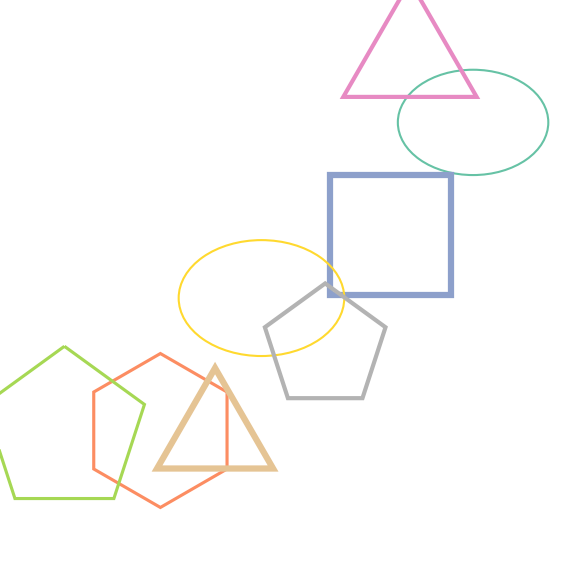[{"shape": "oval", "thickness": 1, "radius": 0.65, "center": [0.819, 0.787]}, {"shape": "hexagon", "thickness": 1.5, "radius": 0.67, "center": [0.278, 0.254]}, {"shape": "square", "thickness": 3, "radius": 0.52, "center": [0.676, 0.592]}, {"shape": "triangle", "thickness": 2, "radius": 0.67, "center": [0.71, 0.898]}, {"shape": "pentagon", "thickness": 1.5, "radius": 0.73, "center": [0.112, 0.254]}, {"shape": "oval", "thickness": 1, "radius": 0.72, "center": [0.453, 0.483]}, {"shape": "triangle", "thickness": 3, "radius": 0.58, "center": [0.372, 0.246]}, {"shape": "pentagon", "thickness": 2, "radius": 0.55, "center": [0.563, 0.399]}]